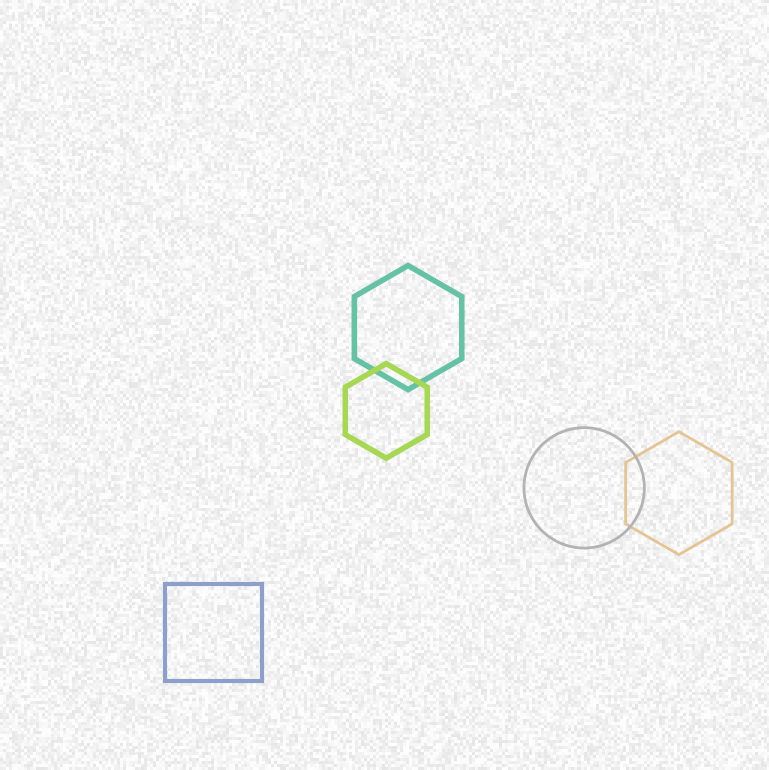[{"shape": "hexagon", "thickness": 2, "radius": 0.4, "center": [0.53, 0.575]}, {"shape": "square", "thickness": 1.5, "radius": 0.31, "center": [0.278, 0.179]}, {"shape": "hexagon", "thickness": 2, "radius": 0.31, "center": [0.502, 0.466]}, {"shape": "hexagon", "thickness": 1, "radius": 0.4, "center": [0.882, 0.359]}, {"shape": "circle", "thickness": 1, "radius": 0.39, "center": [0.759, 0.366]}]